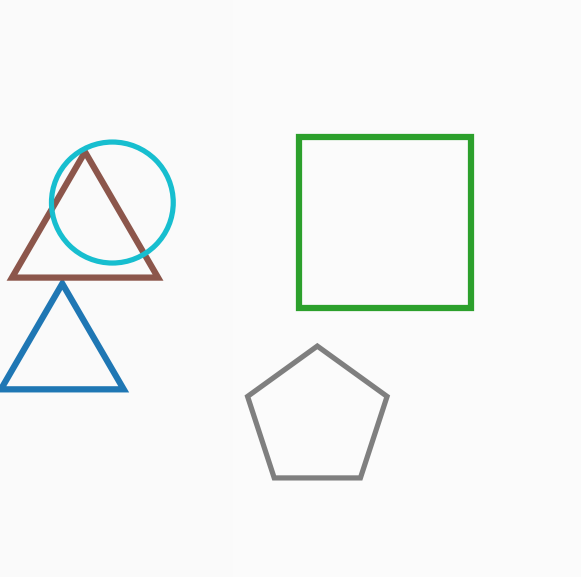[{"shape": "triangle", "thickness": 3, "radius": 0.61, "center": [0.107, 0.386]}, {"shape": "square", "thickness": 3, "radius": 0.74, "center": [0.662, 0.614]}, {"shape": "triangle", "thickness": 3, "radius": 0.73, "center": [0.146, 0.591]}, {"shape": "pentagon", "thickness": 2.5, "radius": 0.63, "center": [0.546, 0.274]}, {"shape": "circle", "thickness": 2.5, "radius": 0.52, "center": [0.193, 0.648]}]